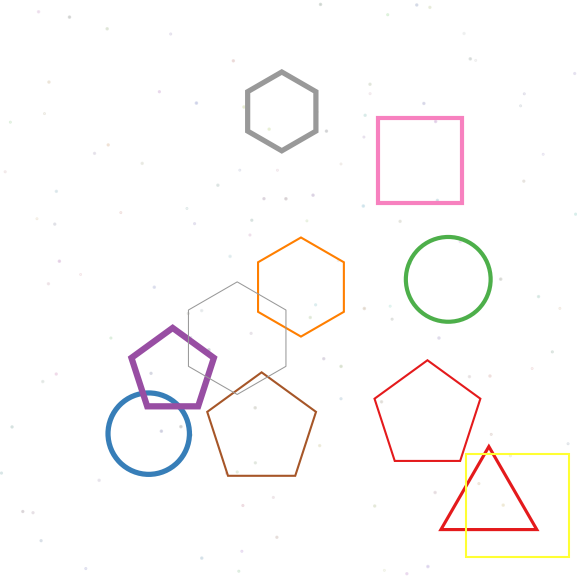[{"shape": "pentagon", "thickness": 1, "radius": 0.48, "center": [0.74, 0.279]}, {"shape": "triangle", "thickness": 1.5, "radius": 0.48, "center": [0.847, 0.13]}, {"shape": "circle", "thickness": 2.5, "radius": 0.35, "center": [0.258, 0.248]}, {"shape": "circle", "thickness": 2, "radius": 0.37, "center": [0.776, 0.515]}, {"shape": "pentagon", "thickness": 3, "radius": 0.38, "center": [0.299, 0.356]}, {"shape": "hexagon", "thickness": 1, "radius": 0.43, "center": [0.521, 0.502]}, {"shape": "square", "thickness": 1, "radius": 0.45, "center": [0.897, 0.124]}, {"shape": "pentagon", "thickness": 1, "radius": 0.5, "center": [0.453, 0.255]}, {"shape": "square", "thickness": 2, "radius": 0.37, "center": [0.727, 0.721]}, {"shape": "hexagon", "thickness": 0.5, "radius": 0.49, "center": [0.411, 0.414]}, {"shape": "hexagon", "thickness": 2.5, "radius": 0.34, "center": [0.488, 0.806]}]